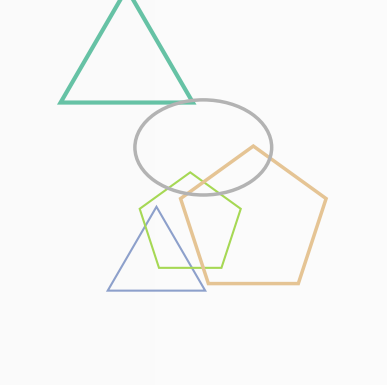[{"shape": "triangle", "thickness": 3, "radius": 0.99, "center": [0.327, 0.832]}, {"shape": "triangle", "thickness": 1.5, "radius": 0.73, "center": [0.404, 0.318]}, {"shape": "pentagon", "thickness": 1.5, "radius": 0.69, "center": [0.491, 0.415]}, {"shape": "pentagon", "thickness": 2.5, "radius": 0.99, "center": [0.654, 0.423]}, {"shape": "oval", "thickness": 2.5, "radius": 0.88, "center": [0.525, 0.617]}]